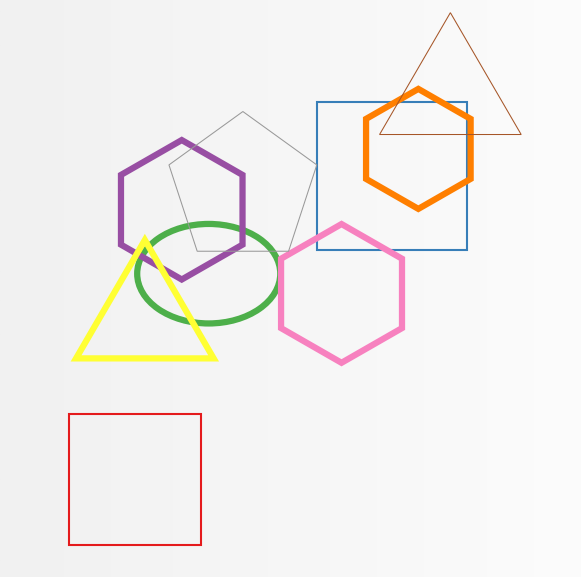[{"shape": "square", "thickness": 1, "radius": 0.56, "center": [0.232, 0.169]}, {"shape": "square", "thickness": 1, "radius": 0.64, "center": [0.674, 0.694]}, {"shape": "oval", "thickness": 3, "radius": 0.62, "center": [0.359, 0.525]}, {"shape": "hexagon", "thickness": 3, "radius": 0.6, "center": [0.313, 0.636]}, {"shape": "hexagon", "thickness": 3, "radius": 0.52, "center": [0.72, 0.741]}, {"shape": "triangle", "thickness": 3, "radius": 0.68, "center": [0.249, 0.447]}, {"shape": "triangle", "thickness": 0.5, "radius": 0.7, "center": [0.775, 0.837]}, {"shape": "hexagon", "thickness": 3, "radius": 0.6, "center": [0.588, 0.491]}, {"shape": "pentagon", "thickness": 0.5, "radius": 0.67, "center": [0.418, 0.672]}]